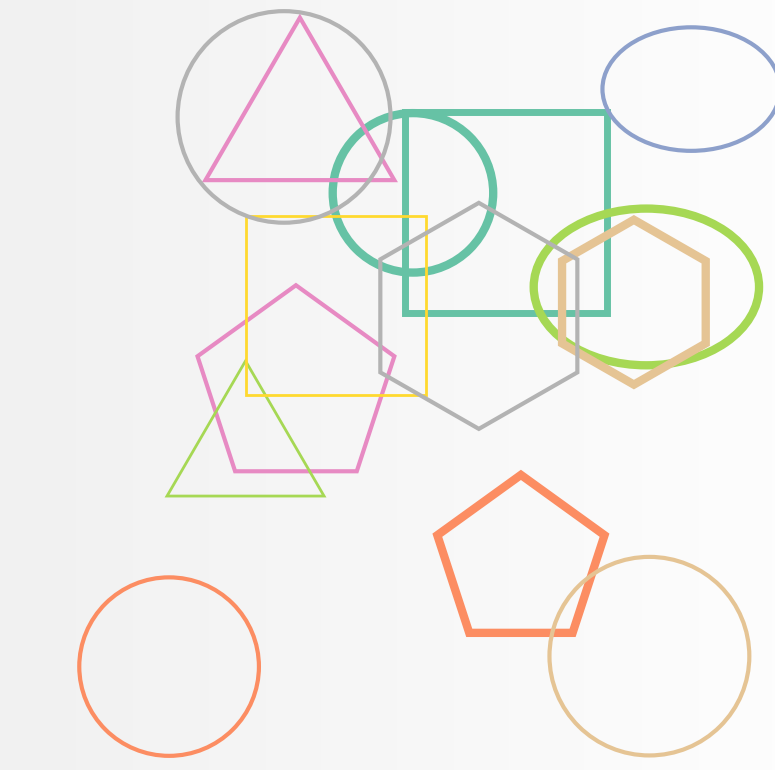[{"shape": "circle", "thickness": 3, "radius": 0.52, "center": [0.533, 0.75]}, {"shape": "square", "thickness": 2.5, "radius": 0.65, "center": [0.652, 0.724]}, {"shape": "pentagon", "thickness": 3, "radius": 0.57, "center": [0.672, 0.27]}, {"shape": "circle", "thickness": 1.5, "radius": 0.58, "center": [0.218, 0.134]}, {"shape": "oval", "thickness": 1.5, "radius": 0.57, "center": [0.892, 0.884]}, {"shape": "pentagon", "thickness": 1.5, "radius": 0.67, "center": [0.382, 0.496]}, {"shape": "triangle", "thickness": 1.5, "radius": 0.7, "center": [0.387, 0.836]}, {"shape": "oval", "thickness": 3, "radius": 0.73, "center": [0.834, 0.627]}, {"shape": "triangle", "thickness": 1, "radius": 0.58, "center": [0.317, 0.414]}, {"shape": "square", "thickness": 1, "radius": 0.58, "center": [0.434, 0.603]}, {"shape": "circle", "thickness": 1.5, "radius": 0.64, "center": [0.838, 0.148]}, {"shape": "hexagon", "thickness": 3, "radius": 0.54, "center": [0.818, 0.608]}, {"shape": "hexagon", "thickness": 1.5, "radius": 0.73, "center": [0.618, 0.59]}, {"shape": "circle", "thickness": 1.5, "radius": 0.69, "center": [0.367, 0.848]}]